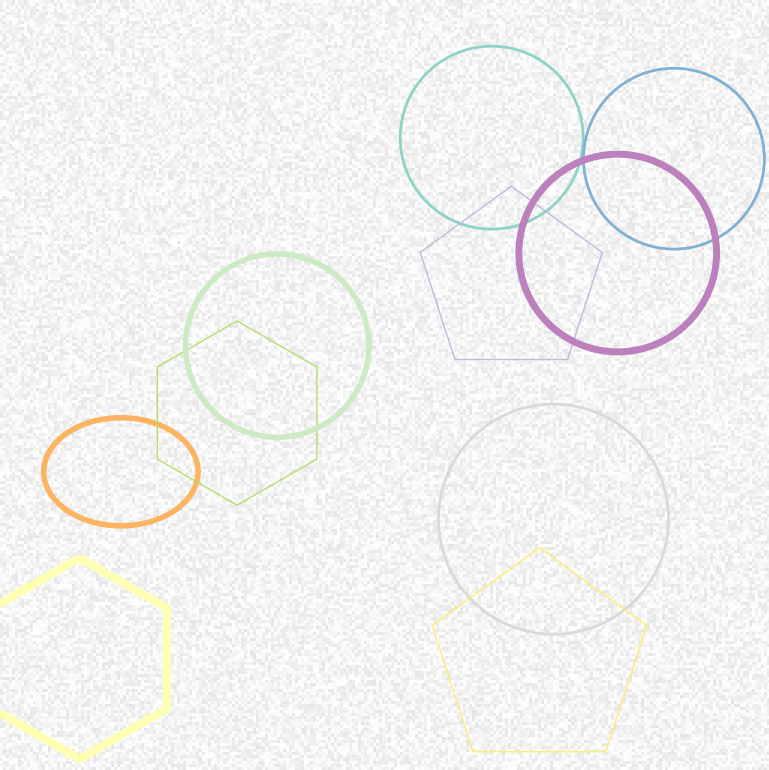[{"shape": "circle", "thickness": 1, "radius": 0.59, "center": [0.639, 0.821]}, {"shape": "hexagon", "thickness": 3, "radius": 0.65, "center": [0.103, 0.145]}, {"shape": "pentagon", "thickness": 0.5, "radius": 0.62, "center": [0.664, 0.634]}, {"shape": "circle", "thickness": 1, "radius": 0.59, "center": [0.875, 0.794]}, {"shape": "oval", "thickness": 2, "radius": 0.5, "center": [0.157, 0.387]}, {"shape": "hexagon", "thickness": 0.5, "radius": 0.6, "center": [0.308, 0.464]}, {"shape": "circle", "thickness": 1, "radius": 0.75, "center": [0.719, 0.326]}, {"shape": "circle", "thickness": 2.5, "radius": 0.64, "center": [0.802, 0.671]}, {"shape": "circle", "thickness": 2, "radius": 0.6, "center": [0.36, 0.551]}, {"shape": "pentagon", "thickness": 0.5, "radius": 0.73, "center": [0.701, 0.142]}]